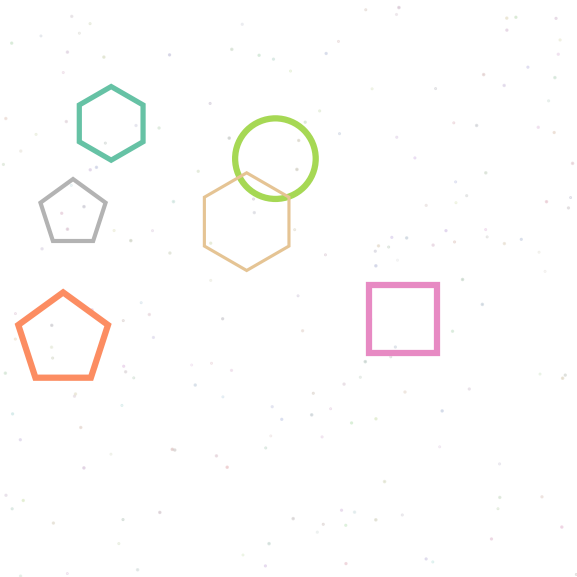[{"shape": "hexagon", "thickness": 2.5, "radius": 0.32, "center": [0.193, 0.786]}, {"shape": "pentagon", "thickness": 3, "radius": 0.41, "center": [0.109, 0.411]}, {"shape": "square", "thickness": 3, "radius": 0.29, "center": [0.698, 0.447]}, {"shape": "circle", "thickness": 3, "radius": 0.35, "center": [0.477, 0.724]}, {"shape": "hexagon", "thickness": 1.5, "radius": 0.42, "center": [0.427, 0.615]}, {"shape": "pentagon", "thickness": 2, "radius": 0.3, "center": [0.126, 0.63]}]